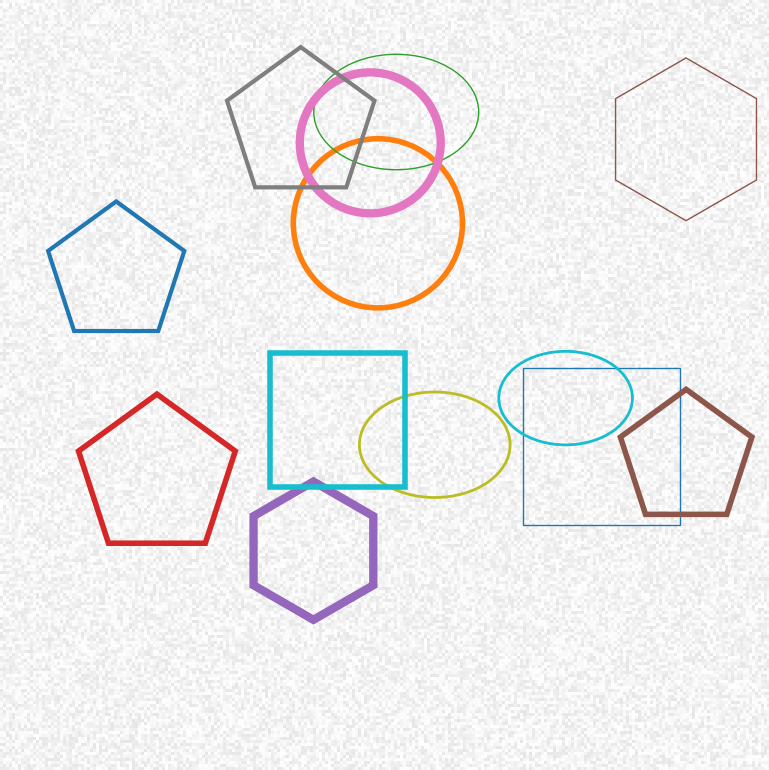[{"shape": "pentagon", "thickness": 1.5, "radius": 0.46, "center": [0.151, 0.645]}, {"shape": "square", "thickness": 0.5, "radius": 0.51, "center": [0.781, 0.421]}, {"shape": "circle", "thickness": 2, "radius": 0.55, "center": [0.491, 0.71]}, {"shape": "oval", "thickness": 0.5, "radius": 0.54, "center": [0.515, 0.855]}, {"shape": "pentagon", "thickness": 2, "radius": 0.54, "center": [0.204, 0.381]}, {"shape": "hexagon", "thickness": 3, "radius": 0.45, "center": [0.407, 0.285]}, {"shape": "hexagon", "thickness": 0.5, "radius": 0.53, "center": [0.891, 0.819]}, {"shape": "pentagon", "thickness": 2, "radius": 0.45, "center": [0.891, 0.405]}, {"shape": "circle", "thickness": 3, "radius": 0.46, "center": [0.481, 0.814]}, {"shape": "pentagon", "thickness": 1.5, "radius": 0.5, "center": [0.391, 0.838]}, {"shape": "oval", "thickness": 1, "radius": 0.49, "center": [0.565, 0.422]}, {"shape": "oval", "thickness": 1, "radius": 0.43, "center": [0.735, 0.483]}, {"shape": "square", "thickness": 2, "radius": 0.44, "center": [0.438, 0.454]}]